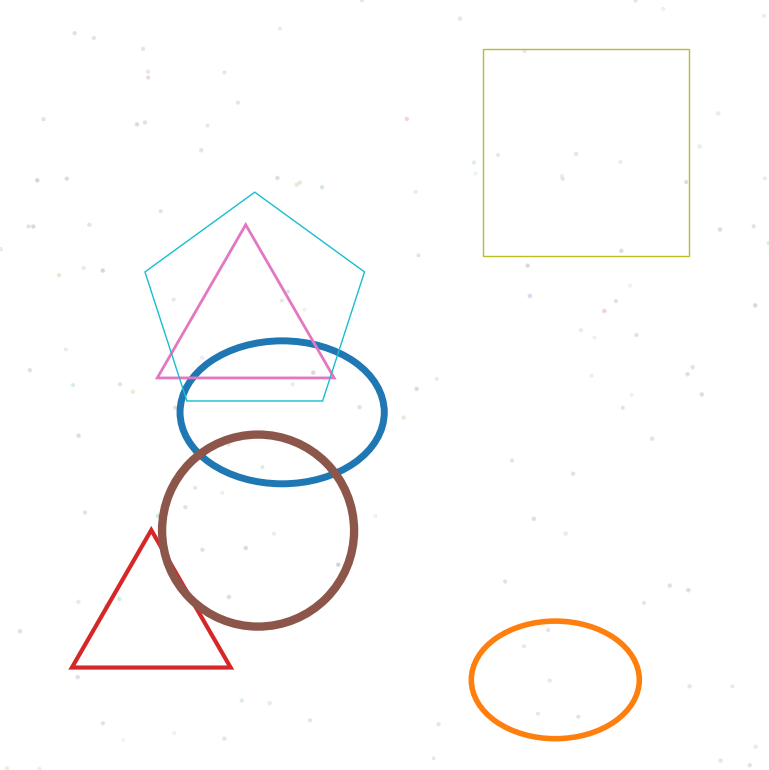[{"shape": "oval", "thickness": 2.5, "radius": 0.66, "center": [0.366, 0.465]}, {"shape": "oval", "thickness": 2, "radius": 0.55, "center": [0.721, 0.117]}, {"shape": "triangle", "thickness": 1.5, "radius": 0.6, "center": [0.196, 0.193]}, {"shape": "circle", "thickness": 3, "radius": 0.62, "center": [0.335, 0.311]}, {"shape": "triangle", "thickness": 1, "radius": 0.66, "center": [0.319, 0.576]}, {"shape": "square", "thickness": 0.5, "radius": 0.67, "center": [0.761, 0.802]}, {"shape": "pentagon", "thickness": 0.5, "radius": 0.75, "center": [0.331, 0.601]}]